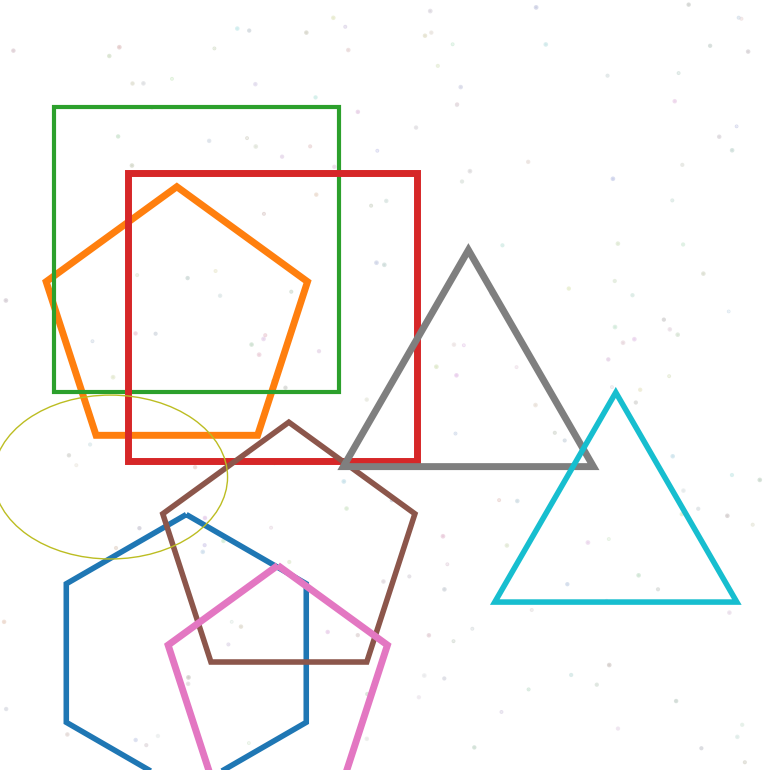[{"shape": "hexagon", "thickness": 2, "radius": 0.9, "center": [0.242, 0.152]}, {"shape": "pentagon", "thickness": 2.5, "radius": 0.89, "center": [0.23, 0.579]}, {"shape": "square", "thickness": 1.5, "radius": 0.92, "center": [0.255, 0.676]}, {"shape": "square", "thickness": 2.5, "radius": 0.94, "center": [0.354, 0.588]}, {"shape": "pentagon", "thickness": 2, "radius": 0.86, "center": [0.375, 0.28]}, {"shape": "pentagon", "thickness": 2.5, "radius": 0.75, "center": [0.361, 0.116]}, {"shape": "triangle", "thickness": 2.5, "radius": 0.94, "center": [0.608, 0.488]}, {"shape": "oval", "thickness": 0.5, "radius": 0.76, "center": [0.143, 0.38]}, {"shape": "triangle", "thickness": 2, "radius": 0.91, "center": [0.8, 0.309]}]